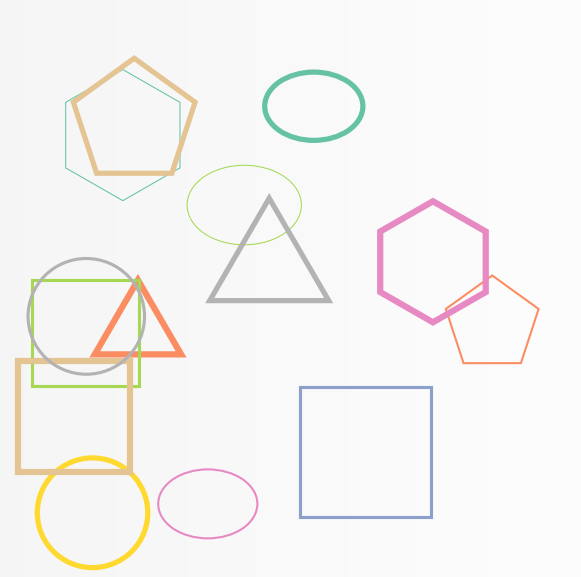[{"shape": "oval", "thickness": 2.5, "radius": 0.42, "center": [0.54, 0.815]}, {"shape": "hexagon", "thickness": 0.5, "radius": 0.57, "center": [0.211, 0.765]}, {"shape": "pentagon", "thickness": 1, "radius": 0.42, "center": [0.847, 0.438]}, {"shape": "triangle", "thickness": 3, "radius": 0.43, "center": [0.237, 0.428]}, {"shape": "square", "thickness": 1.5, "radius": 0.56, "center": [0.629, 0.217]}, {"shape": "oval", "thickness": 1, "radius": 0.43, "center": [0.357, 0.127]}, {"shape": "hexagon", "thickness": 3, "radius": 0.52, "center": [0.745, 0.546]}, {"shape": "square", "thickness": 1.5, "radius": 0.46, "center": [0.147, 0.422]}, {"shape": "oval", "thickness": 0.5, "radius": 0.49, "center": [0.42, 0.644]}, {"shape": "circle", "thickness": 2.5, "radius": 0.47, "center": [0.159, 0.111]}, {"shape": "pentagon", "thickness": 2.5, "radius": 0.55, "center": [0.231, 0.788]}, {"shape": "square", "thickness": 3, "radius": 0.48, "center": [0.128, 0.278]}, {"shape": "triangle", "thickness": 2.5, "radius": 0.59, "center": [0.463, 0.538]}, {"shape": "circle", "thickness": 1.5, "radius": 0.5, "center": [0.148, 0.451]}]